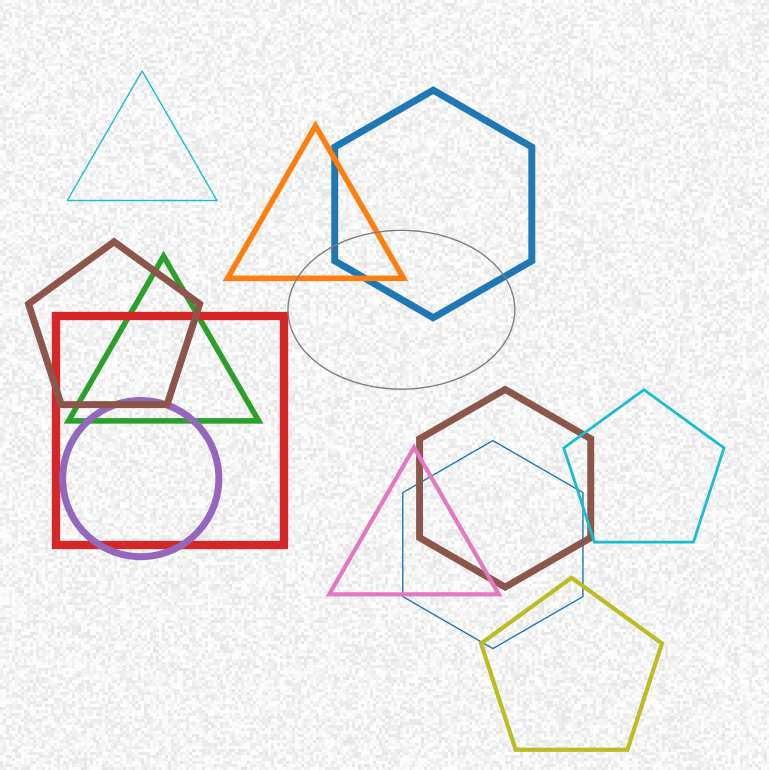[{"shape": "hexagon", "thickness": 0.5, "radius": 0.68, "center": [0.64, 0.293]}, {"shape": "hexagon", "thickness": 2.5, "radius": 0.74, "center": [0.563, 0.735]}, {"shape": "triangle", "thickness": 2, "radius": 0.66, "center": [0.41, 0.705]}, {"shape": "triangle", "thickness": 2, "radius": 0.71, "center": [0.212, 0.525]}, {"shape": "square", "thickness": 3, "radius": 0.74, "center": [0.221, 0.441]}, {"shape": "circle", "thickness": 2.5, "radius": 0.51, "center": [0.183, 0.378]}, {"shape": "pentagon", "thickness": 2.5, "radius": 0.58, "center": [0.148, 0.569]}, {"shape": "hexagon", "thickness": 2.5, "radius": 0.64, "center": [0.656, 0.366]}, {"shape": "triangle", "thickness": 1.5, "radius": 0.64, "center": [0.538, 0.292]}, {"shape": "oval", "thickness": 0.5, "radius": 0.74, "center": [0.521, 0.598]}, {"shape": "pentagon", "thickness": 1.5, "radius": 0.62, "center": [0.742, 0.126]}, {"shape": "triangle", "thickness": 0.5, "radius": 0.56, "center": [0.185, 0.796]}, {"shape": "pentagon", "thickness": 1, "radius": 0.55, "center": [0.836, 0.384]}]